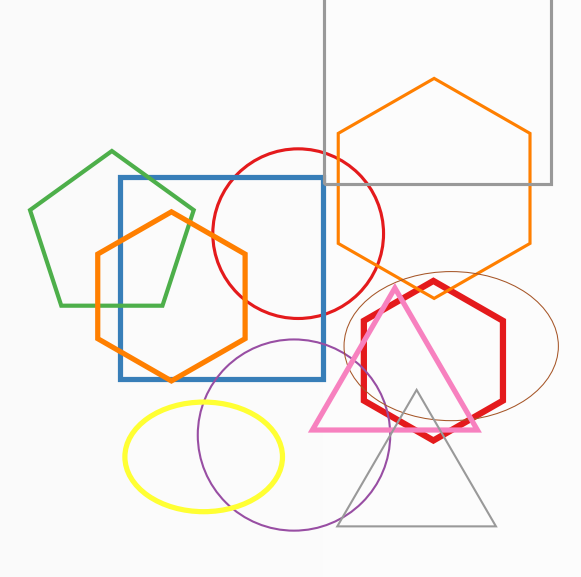[{"shape": "hexagon", "thickness": 3, "radius": 0.69, "center": [0.746, 0.375]}, {"shape": "circle", "thickness": 1.5, "radius": 0.73, "center": [0.513, 0.595]}, {"shape": "square", "thickness": 2.5, "radius": 0.88, "center": [0.381, 0.518]}, {"shape": "pentagon", "thickness": 2, "radius": 0.74, "center": [0.192, 0.59]}, {"shape": "circle", "thickness": 1, "radius": 0.83, "center": [0.506, 0.246]}, {"shape": "hexagon", "thickness": 1.5, "radius": 0.95, "center": [0.747, 0.673]}, {"shape": "hexagon", "thickness": 2.5, "radius": 0.73, "center": [0.295, 0.486]}, {"shape": "oval", "thickness": 2.5, "radius": 0.68, "center": [0.35, 0.208]}, {"shape": "oval", "thickness": 0.5, "radius": 0.92, "center": [0.776, 0.4]}, {"shape": "triangle", "thickness": 2.5, "radius": 0.82, "center": [0.679, 0.336]}, {"shape": "square", "thickness": 1.5, "radius": 0.98, "center": [0.753, 0.876]}, {"shape": "triangle", "thickness": 1, "radius": 0.79, "center": [0.717, 0.166]}]